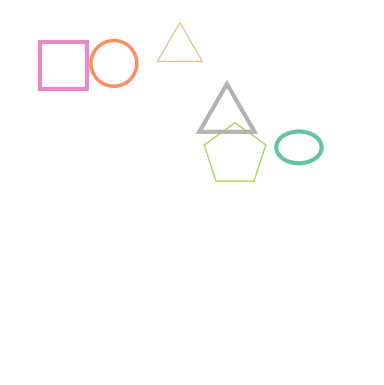[{"shape": "oval", "thickness": 3, "radius": 0.29, "center": [0.776, 0.617]}, {"shape": "circle", "thickness": 2.5, "radius": 0.3, "center": [0.296, 0.835]}, {"shape": "square", "thickness": 3, "radius": 0.31, "center": [0.165, 0.831]}, {"shape": "pentagon", "thickness": 1, "radius": 0.42, "center": [0.61, 0.597]}, {"shape": "triangle", "thickness": 1, "radius": 0.34, "center": [0.467, 0.874]}, {"shape": "triangle", "thickness": 3, "radius": 0.41, "center": [0.589, 0.699]}]